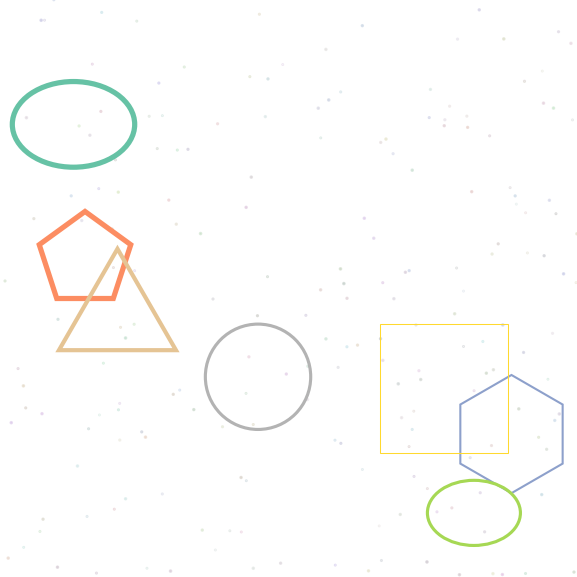[{"shape": "oval", "thickness": 2.5, "radius": 0.53, "center": [0.127, 0.784]}, {"shape": "pentagon", "thickness": 2.5, "radius": 0.42, "center": [0.147, 0.55]}, {"shape": "hexagon", "thickness": 1, "radius": 0.51, "center": [0.886, 0.248]}, {"shape": "oval", "thickness": 1.5, "radius": 0.4, "center": [0.821, 0.111]}, {"shape": "square", "thickness": 0.5, "radius": 0.56, "center": [0.769, 0.326]}, {"shape": "triangle", "thickness": 2, "radius": 0.58, "center": [0.203, 0.451]}, {"shape": "circle", "thickness": 1.5, "radius": 0.46, "center": [0.447, 0.347]}]